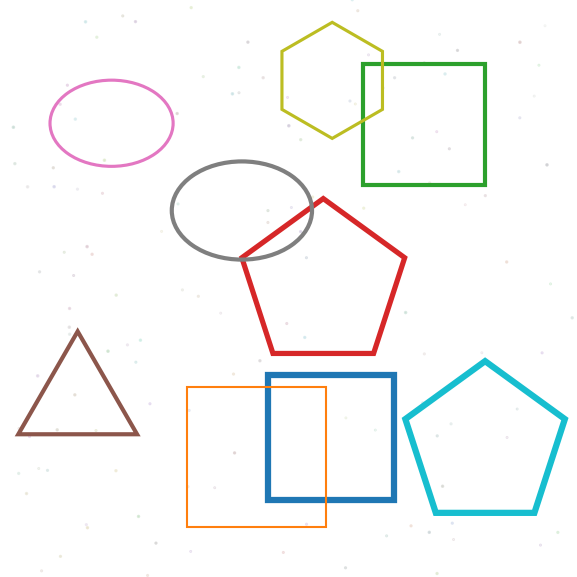[{"shape": "square", "thickness": 3, "radius": 0.54, "center": [0.573, 0.241]}, {"shape": "square", "thickness": 1, "radius": 0.6, "center": [0.444, 0.208]}, {"shape": "square", "thickness": 2, "radius": 0.53, "center": [0.734, 0.783]}, {"shape": "pentagon", "thickness": 2.5, "radius": 0.74, "center": [0.56, 0.507]}, {"shape": "triangle", "thickness": 2, "radius": 0.59, "center": [0.134, 0.307]}, {"shape": "oval", "thickness": 1.5, "radius": 0.53, "center": [0.193, 0.786]}, {"shape": "oval", "thickness": 2, "radius": 0.61, "center": [0.419, 0.635]}, {"shape": "hexagon", "thickness": 1.5, "radius": 0.5, "center": [0.575, 0.86]}, {"shape": "pentagon", "thickness": 3, "radius": 0.73, "center": [0.84, 0.229]}]